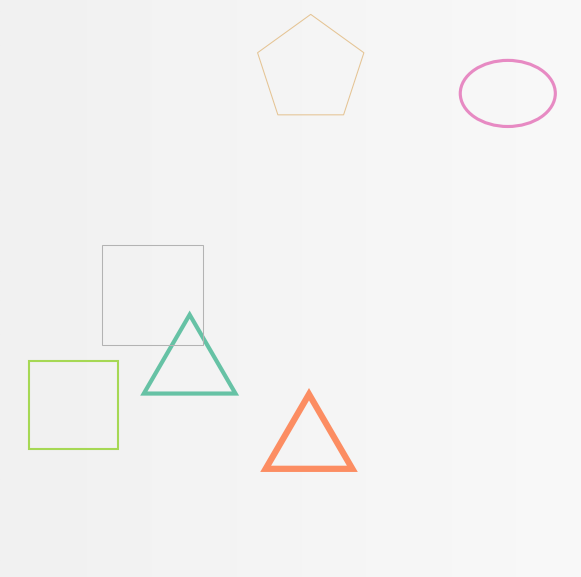[{"shape": "triangle", "thickness": 2, "radius": 0.46, "center": [0.326, 0.363]}, {"shape": "triangle", "thickness": 3, "radius": 0.43, "center": [0.532, 0.23]}, {"shape": "oval", "thickness": 1.5, "radius": 0.41, "center": [0.874, 0.837]}, {"shape": "square", "thickness": 1, "radius": 0.38, "center": [0.126, 0.298]}, {"shape": "pentagon", "thickness": 0.5, "radius": 0.48, "center": [0.535, 0.878]}, {"shape": "square", "thickness": 0.5, "radius": 0.43, "center": [0.263, 0.489]}]